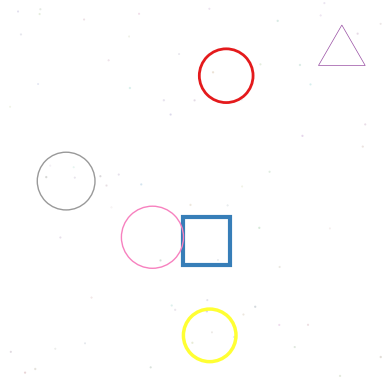[{"shape": "circle", "thickness": 2, "radius": 0.35, "center": [0.588, 0.803]}, {"shape": "square", "thickness": 3, "radius": 0.31, "center": [0.537, 0.374]}, {"shape": "triangle", "thickness": 0.5, "radius": 0.35, "center": [0.888, 0.865]}, {"shape": "circle", "thickness": 2.5, "radius": 0.34, "center": [0.545, 0.129]}, {"shape": "circle", "thickness": 1, "radius": 0.4, "center": [0.396, 0.384]}, {"shape": "circle", "thickness": 1, "radius": 0.37, "center": [0.172, 0.53]}]